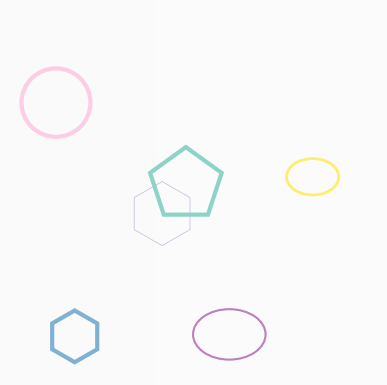[{"shape": "pentagon", "thickness": 3, "radius": 0.49, "center": [0.48, 0.521]}, {"shape": "hexagon", "thickness": 0.5, "radius": 0.42, "center": [0.418, 0.445]}, {"shape": "hexagon", "thickness": 3, "radius": 0.34, "center": [0.193, 0.126]}, {"shape": "circle", "thickness": 3, "radius": 0.44, "center": [0.144, 0.733]}, {"shape": "oval", "thickness": 1.5, "radius": 0.47, "center": [0.592, 0.131]}, {"shape": "oval", "thickness": 2, "radius": 0.34, "center": [0.807, 0.541]}]